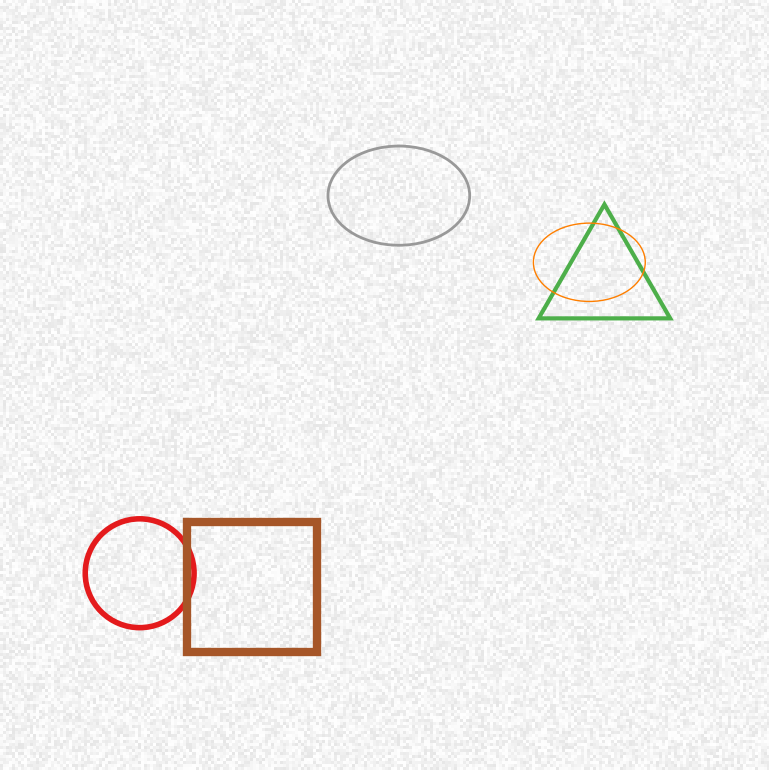[{"shape": "circle", "thickness": 2, "radius": 0.35, "center": [0.181, 0.256]}, {"shape": "triangle", "thickness": 1.5, "radius": 0.49, "center": [0.785, 0.636]}, {"shape": "oval", "thickness": 0.5, "radius": 0.36, "center": [0.765, 0.659]}, {"shape": "square", "thickness": 3, "radius": 0.42, "center": [0.327, 0.238]}, {"shape": "oval", "thickness": 1, "radius": 0.46, "center": [0.518, 0.746]}]